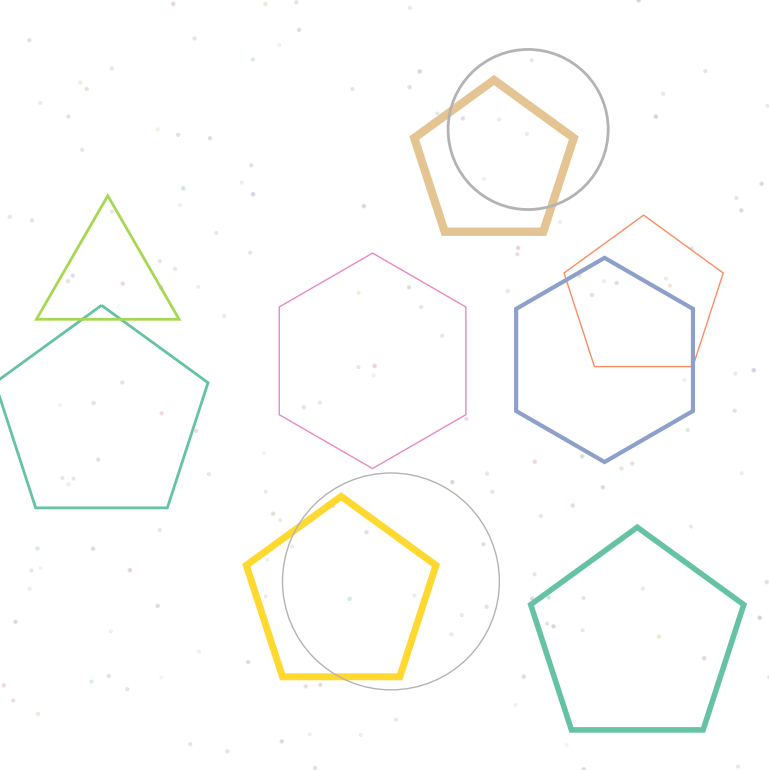[{"shape": "pentagon", "thickness": 2, "radius": 0.73, "center": [0.828, 0.17]}, {"shape": "pentagon", "thickness": 1, "radius": 0.73, "center": [0.132, 0.458]}, {"shape": "pentagon", "thickness": 0.5, "radius": 0.54, "center": [0.836, 0.612]}, {"shape": "hexagon", "thickness": 1.5, "radius": 0.66, "center": [0.785, 0.533]}, {"shape": "hexagon", "thickness": 0.5, "radius": 0.7, "center": [0.484, 0.531]}, {"shape": "triangle", "thickness": 1, "radius": 0.53, "center": [0.14, 0.639]}, {"shape": "pentagon", "thickness": 2.5, "radius": 0.65, "center": [0.443, 0.226]}, {"shape": "pentagon", "thickness": 3, "radius": 0.54, "center": [0.642, 0.787]}, {"shape": "circle", "thickness": 1, "radius": 0.52, "center": [0.686, 0.832]}, {"shape": "circle", "thickness": 0.5, "radius": 0.7, "center": [0.508, 0.245]}]